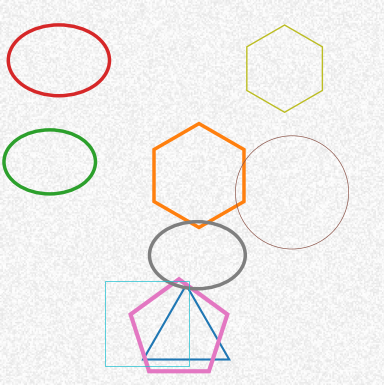[{"shape": "triangle", "thickness": 1.5, "radius": 0.65, "center": [0.484, 0.131]}, {"shape": "hexagon", "thickness": 2.5, "radius": 0.67, "center": [0.517, 0.544]}, {"shape": "oval", "thickness": 2.5, "radius": 0.59, "center": [0.129, 0.579]}, {"shape": "oval", "thickness": 2.5, "radius": 0.66, "center": [0.153, 0.843]}, {"shape": "circle", "thickness": 0.5, "radius": 0.74, "center": [0.759, 0.5]}, {"shape": "pentagon", "thickness": 3, "radius": 0.66, "center": [0.465, 0.143]}, {"shape": "oval", "thickness": 2.5, "radius": 0.62, "center": [0.513, 0.337]}, {"shape": "hexagon", "thickness": 1, "radius": 0.57, "center": [0.739, 0.822]}, {"shape": "square", "thickness": 0.5, "radius": 0.55, "center": [0.382, 0.16]}]